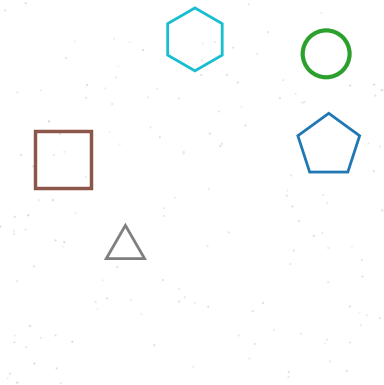[{"shape": "pentagon", "thickness": 2, "radius": 0.42, "center": [0.854, 0.621]}, {"shape": "circle", "thickness": 3, "radius": 0.3, "center": [0.847, 0.86]}, {"shape": "square", "thickness": 2.5, "radius": 0.37, "center": [0.164, 0.586]}, {"shape": "triangle", "thickness": 2, "radius": 0.29, "center": [0.326, 0.357]}, {"shape": "hexagon", "thickness": 2, "radius": 0.41, "center": [0.506, 0.898]}]